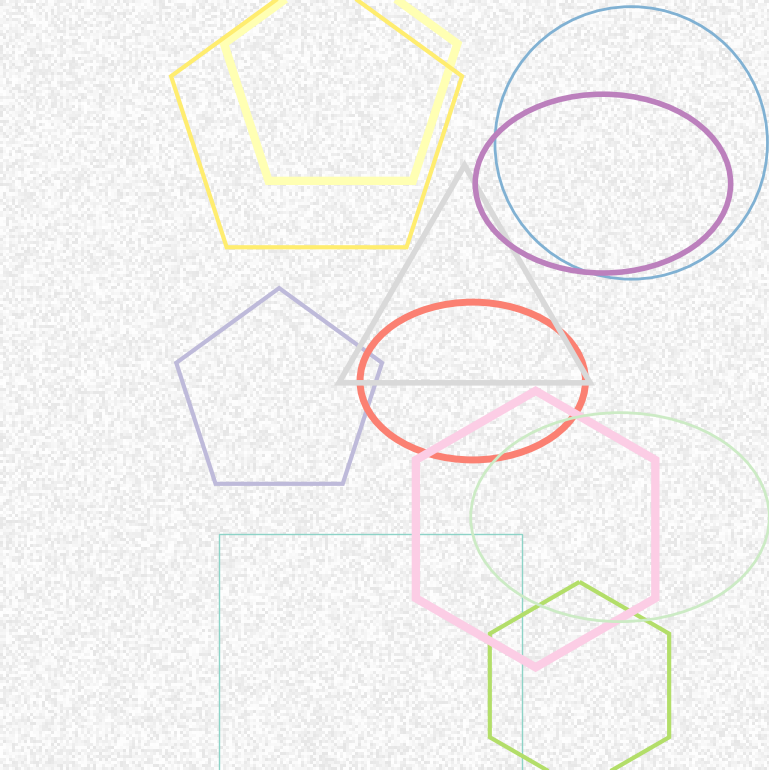[{"shape": "square", "thickness": 0.5, "radius": 0.98, "center": [0.481, 0.11]}, {"shape": "pentagon", "thickness": 3, "radius": 0.8, "center": [0.442, 0.894]}, {"shape": "pentagon", "thickness": 1.5, "radius": 0.7, "center": [0.363, 0.485]}, {"shape": "oval", "thickness": 2.5, "radius": 0.73, "center": [0.614, 0.505]}, {"shape": "circle", "thickness": 1, "radius": 0.88, "center": [0.82, 0.814]}, {"shape": "hexagon", "thickness": 1.5, "radius": 0.67, "center": [0.753, 0.11]}, {"shape": "hexagon", "thickness": 3, "radius": 0.9, "center": [0.696, 0.313]}, {"shape": "triangle", "thickness": 2, "radius": 0.94, "center": [0.603, 0.597]}, {"shape": "oval", "thickness": 2, "radius": 0.83, "center": [0.783, 0.762]}, {"shape": "oval", "thickness": 1, "radius": 0.97, "center": [0.805, 0.328]}, {"shape": "pentagon", "thickness": 1.5, "radius": 0.99, "center": [0.411, 0.84]}]